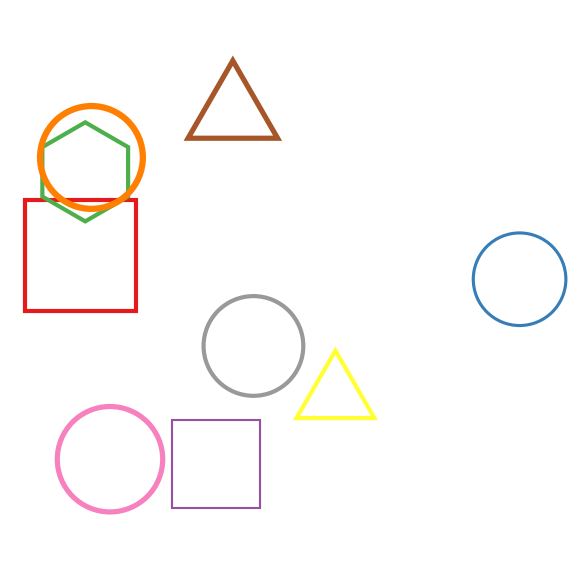[{"shape": "square", "thickness": 2, "radius": 0.48, "center": [0.14, 0.556]}, {"shape": "circle", "thickness": 1.5, "radius": 0.4, "center": [0.9, 0.516]}, {"shape": "hexagon", "thickness": 2, "radius": 0.43, "center": [0.148, 0.702]}, {"shape": "square", "thickness": 1, "radius": 0.38, "center": [0.373, 0.196]}, {"shape": "circle", "thickness": 3, "radius": 0.45, "center": [0.158, 0.726]}, {"shape": "triangle", "thickness": 2, "radius": 0.39, "center": [0.581, 0.314]}, {"shape": "triangle", "thickness": 2.5, "radius": 0.45, "center": [0.403, 0.805]}, {"shape": "circle", "thickness": 2.5, "radius": 0.46, "center": [0.19, 0.204]}, {"shape": "circle", "thickness": 2, "radius": 0.43, "center": [0.439, 0.4]}]